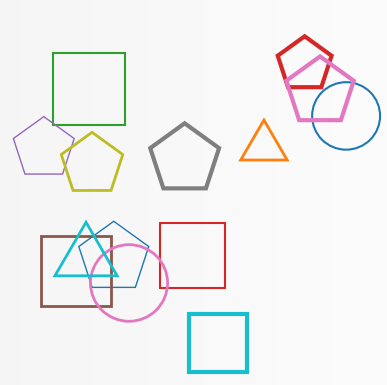[{"shape": "circle", "thickness": 1.5, "radius": 0.44, "center": [0.893, 0.699]}, {"shape": "pentagon", "thickness": 1, "radius": 0.47, "center": [0.294, 0.33]}, {"shape": "triangle", "thickness": 2, "radius": 0.35, "center": [0.681, 0.619]}, {"shape": "square", "thickness": 1.5, "radius": 0.46, "center": [0.228, 0.768]}, {"shape": "square", "thickness": 1.5, "radius": 0.43, "center": [0.497, 0.336]}, {"shape": "pentagon", "thickness": 3, "radius": 0.37, "center": [0.786, 0.833]}, {"shape": "pentagon", "thickness": 1, "radius": 0.41, "center": [0.113, 0.615]}, {"shape": "square", "thickness": 2, "radius": 0.46, "center": [0.196, 0.297]}, {"shape": "circle", "thickness": 2, "radius": 0.5, "center": [0.333, 0.265]}, {"shape": "pentagon", "thickness": 3, "radius": 0.46, "center": [0.826, 0.762]}, {"shape": "pentagon", "thickness": 3, "radius": 0.47, "center": [0.477, 0.586]}, {"shape": "pentagon", "thickness": 2, "radius": 0.42, "center": [0.237, 0.573]}, {"shape": "triangle", "thickness": 2, "radius": 0.46, "center": [0.222, 0.33]}, {"shape": "square", "thickness": 3, "radius": 0.38, "center": [0.563, 0.108]}]